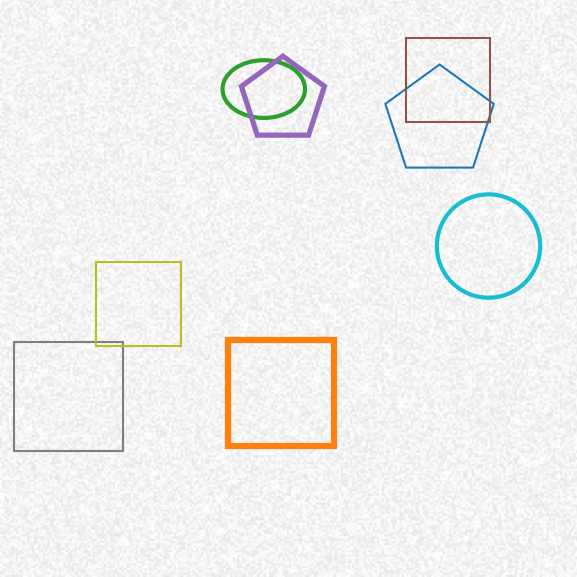[{"shape": "pentagon", "thickness": 1, "radius": 0.49, "center": [0.761, 0.789]}, {"shape": "square", "thickness": 3, "radius": 0.46, "center": [0.487, 0.319]}, {"shape": "oval", "thickness": 2, "radius": 0.36, "center": [0.457, 0.845]}, {"shape": "pentagon", "thickness": 2.5, "radius": 0.38, "center": [0.49, 0.826]}, {"shape": "square", "thickness": 1, "radius": 0.36, "center": [0.776, 0.861]}, {"shape": "square", "thickness": 1, "radius": 0.47, "center": [0.118, 0.312]}, {"shape": "square", "thickness": 1, "radius": 0.37, "center": [0.24, 0.473]}, {"shape": "circle", "thickness": 2, "radius": 0.45, "center": [0.846, 0.573]}]